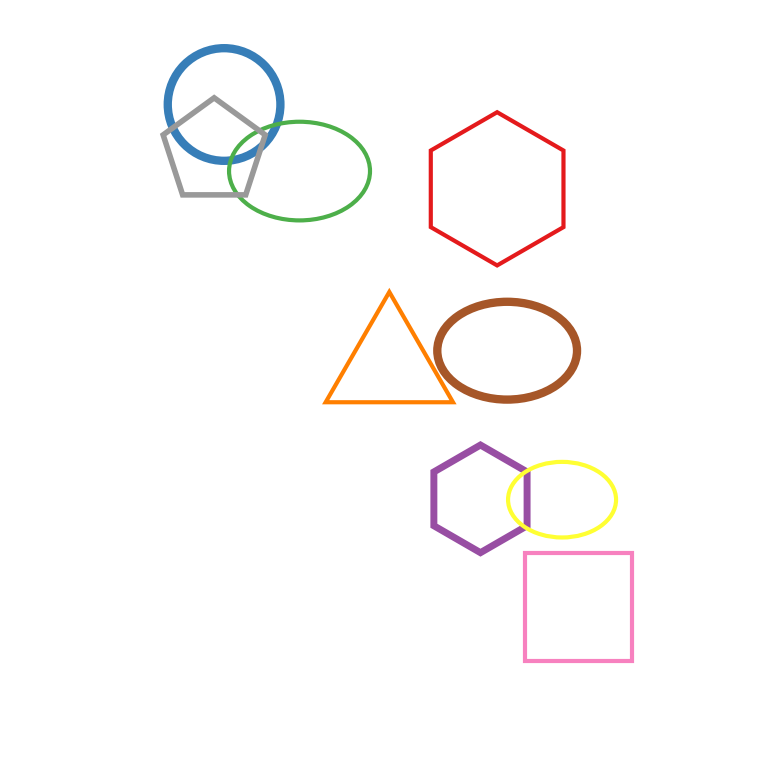[{"shape": "hexagon", "thickness": 1.5, "radius": 0.5, "center": [0.646, 0.755]}, {"shape": "circle", "thickness": 3, "radius": 0.37, "center": [0.291, 0.864]}, {"shape": "oval", "thickness": 1.5, "radius": 0.46, "center": [0.389, 0.778]}, {"shape": "hexagon", "thickness": 2.5, "radius": 0.35, "center": [0.624, 0.352]}, {"shape": "triangle", "thickness": 1.5, "radius": 0.48, "center": [0.506, 0.525]}, {"shape": "oval", "thickness": 1.5, "radius": 0.35, "center": [0.73, 0.351]}, {"shape": "oval", "thickness": 3, "radius": 0.45, "center": [0.659, 0.545]}, {"shape": "square", "thickness": 1.5, "radius": 0.35, "center": [0.751, 0.212]}, {"shape": "pentagon", "thickness": 2, "radius": 0.35, "center": [0.278, 0.803]}]